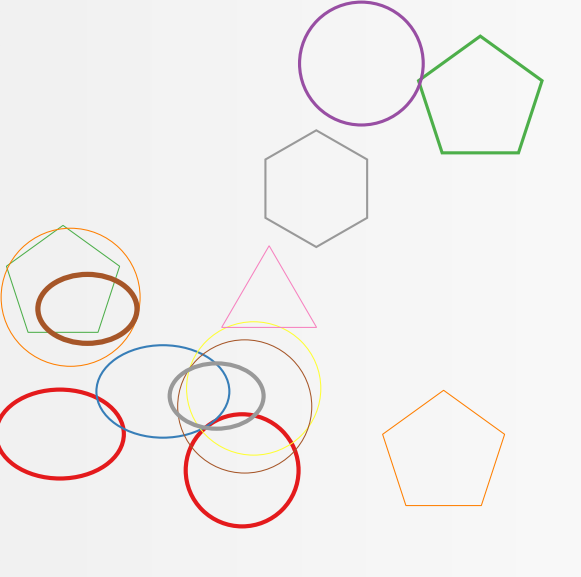[{"shape": "circle", "thickness": 2, "radius": 0.49, "center": [0.417, 0.185]}, {"shape": "oval", "thickness": 2, "radius": 0.55, "center": [0.103, 0.248]}, {"shape": "oval", "thickness": 1, "radius": 0.57, "center": [0.28, 0.321]}, {"shape": "pentagon", "thickness": 1.5, "radius": 0.56, "center": [0.826, 0.825]}, {"shape": "pentagon", "thickness": 0.5, "radius": 0.51, "center": [0.108, 0.506]}, {"shape": "circle", "thickness": 1.5, "radius": 0.53, "center": [0.622, 0.889]}, {"shape": "circle", "thickness": 0.5, "radius": 0.6, "center": [0.121, 0.484]}, {"shape": "pentagon", "thickness": 0.5, "radius": 0.55, "center": [0.763, 0.213]}, {"shape": "circle", "thickness": 0.5, "radius": 0.58, "center": [0.436, 0.326]}, {"shape": "oval", "thickness": 2.5, "radius": 0.43, "center": [0.15, 0.464]}, {"shape": "circle", "thickness": 0.5, "radius": 0.58, "center": [0.421, 0.295]}, {"shape": "triangle", "thickness": 0.5, "radius": 0.47, "center": [0.463, 0.479]}, {"shape": "hexagon", "thickness": 1, "radius": 0.51, "center": [0.544, 0.672]}, {"shape": "oval", "thickness": 2, "radius": 0.4, "center": [0.373, 0.313]}]